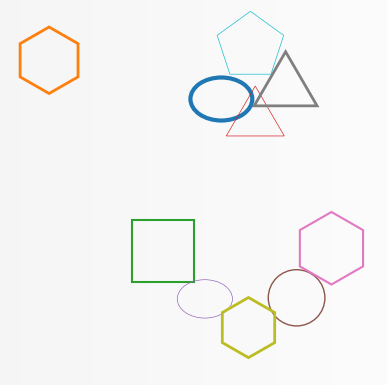[{"shape": "oval", "thickness": 3, "radius": 0.4, "center": [0.571, 0.743]}, {"shape": "hexagon", "thickness": 2, "radius": 0.43, "center": [0.127, 0.843]}, {"shape": "square", "thickness": 1.5, "radius": 0.4, "center": [0.42, 0.348]}, {"shape": "triangle", "thickness": 0.5, "radius": 0.43, "center": [0.659, 0.69]}, {"shape": "oval", "thickness": 0.5, "radius": 0.36, "center": [0.529, 0.224]}, {"shape": "circle", "thickness": 1, "radius": 0.37, "center": [0.765, 0.226]}, {"shape": "hexagon", "thickness": 1.5, "radius": 0.47, "center": [0.855, 0.355]}, {"shape": "triangle", "thickness": 2, "radius": 0.47, "center": [0.737, 0.772]}, {"shape": "hexagon", "thickness": 2, "radius": 0.39, "center": [0.641, 0.149]}, {"shape": "pentagon", "thickness": 0.5, "radius": 0.45, "center": [0.646, 0.88]}]